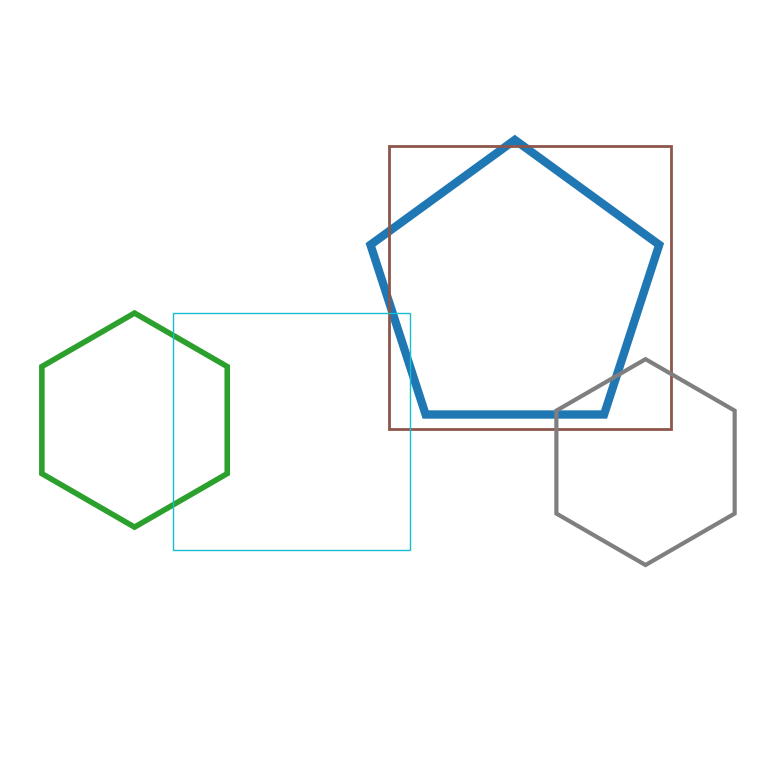[{"shape": "pentagon", "thickness": 3, "radius": 0.99, "center": [0.669, 0.621]}, {"shape": "hexagon", "thickness": 2, "radius": 0.69, "center": [0.175, 0.454]}, {"shape": "square", "thickness": 1, "radius": 0.92, "center": [0.689, 0.627]}, {"shape": "hexagon", "thickness": 1.5, "radius": 0.67, "center": [0.838, 0.4]}, {"shape": "square", "thickness": 0.5, "radius": 0.77, "center": [0.378, 0.439]}]